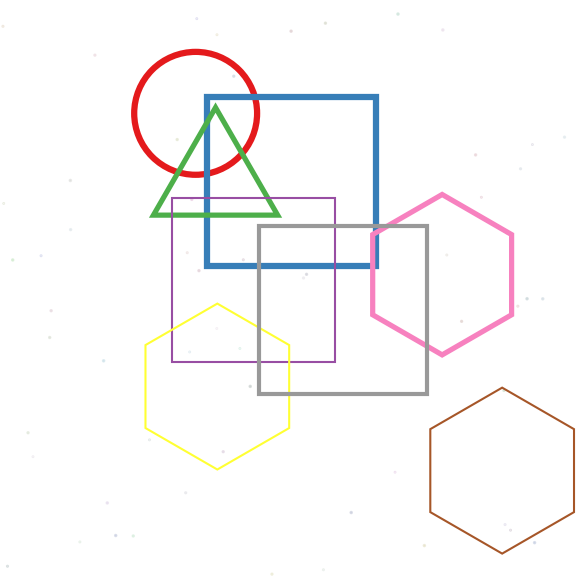[{"shape": "circle", "thickness": 3, "radius": 0.53, "center": [0.339, 0.803]}, {"shape": "square", "thickness": 3, "radius": 0.73, "center": [0.505, 0.685]}, {"shape": "triangle", "thickness": 2.5, "radius": 0.62, "center": [0.373, 0.689]}, {"shape": "square", "thickness": 1, "radius": 0.71, "center": [0.439, 0.514]}, {"shape": "hexagon", "thickness": 1, "radius": 0.72, "center": [0.376, 0.33]}, {"shape": "hexagon", "thickness": 1, "radius": 0.72, "center": [0.87, 0.184]}, {"shape": "hexagon", "thickness": 2.5, "radius": 0.69, "center": [0.766, 0.523]}, {"shape": "square", "thickness": 2, "radius": 0.73, "center": [0.594, 0.462]}]